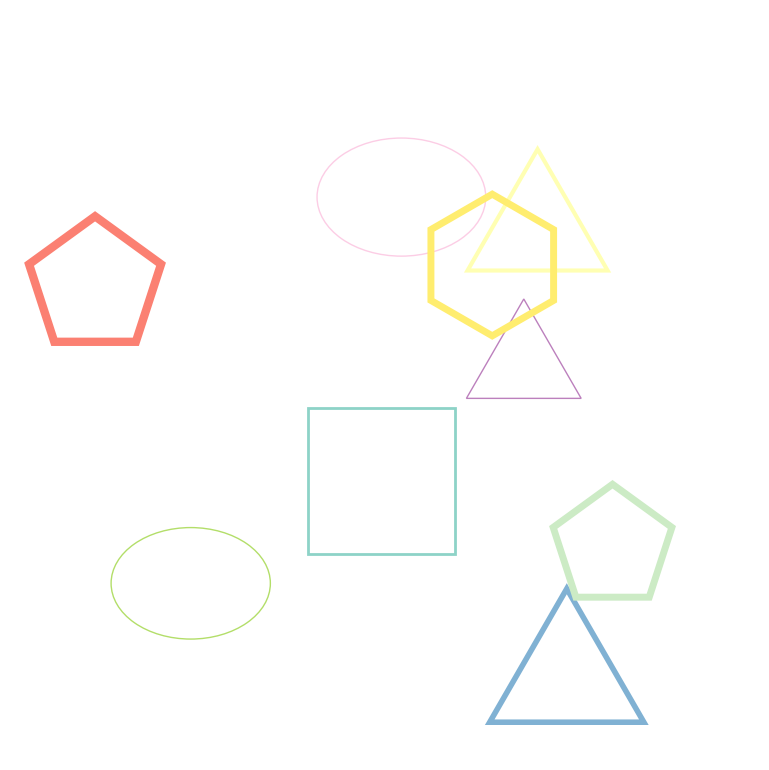[{"shape": "square", "thickness": 1, "radius": 0.48, "center": [0.495, 0.375]}, {"shape": "triangle", "thickness": 1.5, "radius": 0.53, "center": [0.698, 0.701]}, {"shape": "pentagon", "thickness": 3, "radius": 0.45, "center": [0.123, 0.629]}, {"shape": "triangle", "thickness": 2, "radius": 0.58, "center": [0.736, 0.12]}, {"shape": "oval", "thickness": 0.5, "radius": 0.52, "center": [0.248, 0.242]}, {"shape": "oval", "thickness": 0.5, "radius": 0.55, "center": [0.521, 0.744]}, {"shape": "triangle", "thickness": 0.5, "radius": 0.43, "center": [0.68, 0.526]}, {"shape": "pentagon", "thickness": 2.5, "radius": 0.41, "center": [0.796, 0.29]}, {"shape": "hexagon", "thickness": 2.5, "radius": 0.46, "center": [0.639, 0.656]}]